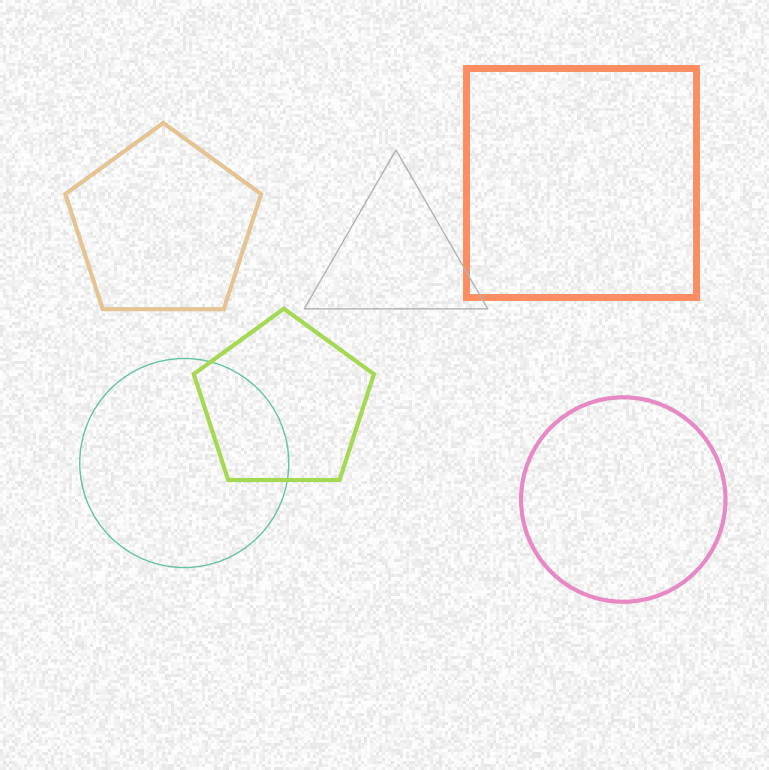[{"shape": "circle", "thickness": 0.5, "radius": 0.68, "center": [0.239, 0.399]}, {"shape": "square", "thickness": 2.5, "radius": 0.75, "center": [0.755, 0.763]}, {"shape": "circle", "thickness": 1.5, "radius": 0.66, "center": [0.809, 0.351]}, {"shape": "pentagon", "thickness": 1.5, "radius": 0.61, "center": [0.369, 0.476]}, {"shape": "pentagon", "thickness": 1.5, "radius": 0.67, "center": [0.212, 0.707]}, {"shape": "triangle", "thickness": 0.5, "radius": 0.69, "center": [0.514, 0.668]}]